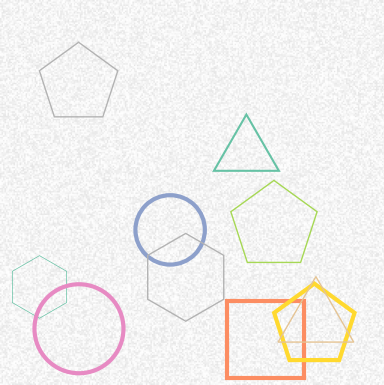[{"shape": "triangle", "thickness": 1.5, "radius": 0.49, "center": [0.64, 0.605]}, {"shape": "hexagon", "thickness": 0.5, "radius": 0.41, "center": [0.103, 0.255]}, {"shape": "square", "thickness": 3, "radius": 0.5, "center": [0.69, 0.118]}, {"shape": "circle", "thickness": 3, "radius": 0.45, "center": [0.442, 0.403]}, {"shape": "circle", "thickness": 3, "radius": 0.58, "center": [0.205, 0.146]}, {"shape": "pentagon", "thickness": 1, "radius": 0.59, "center": [0.712, 0.414]}, {"shape": "pentagon", "thickness": 3, "radius": 0.55, "center": [0.816, 0.154]}, {"shape": "triangle", "thickness": 1, "radius": 0.57, "center": [0.821, 0.168]}, {"shape": "pentagon", "thickness": 1, "radius": 0.54, "center": [0.204, 0.783]}, {"shape": "hexagon", "thickness": 1, "radius": 0.57, "center": [0.482, 0.28]}]